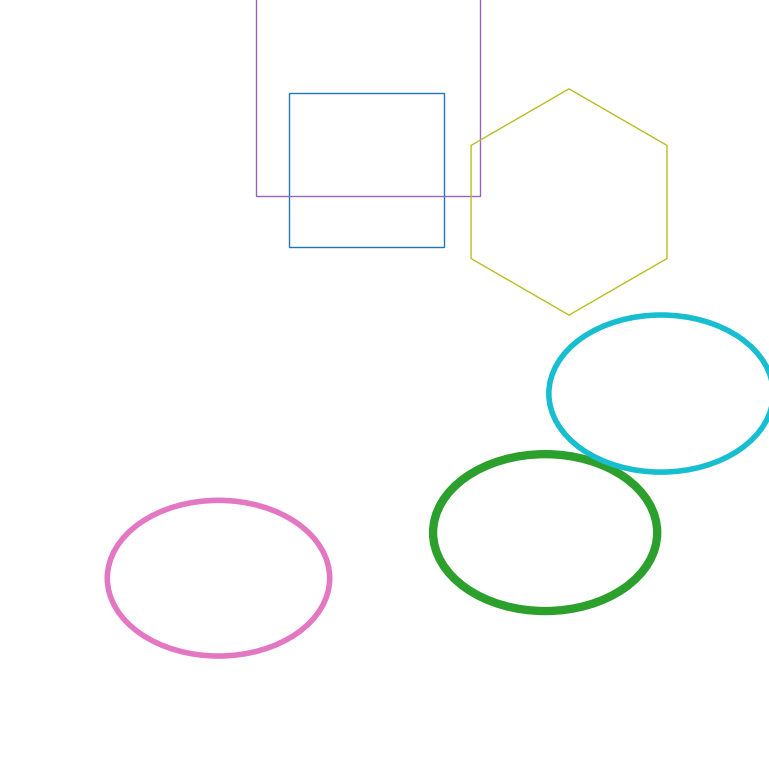[{"shape": "square", "thickness": 0.5, "radius": 0.5, "center": [0.476, 0.779]}, {"shape": "oval", "thickness": 3, "radius": 0.73, "center": [0.708, 0.308]}, {"shape": "square", "thickness": 0.5, "radius": 0.73, "center": [0.478, 0.89]}, {"shape": "oval", "thickness": 2, "radius": 0.72, "center": [0.284, 0.249]}, {"shape": "hexagon", "thickness": 0.5, "radius": 0.73, "center": [0.739, 0.738]}, {"shape": "oval", "thickness": 2, "radius": 0.73, "center": [0.859, 0.489]}]